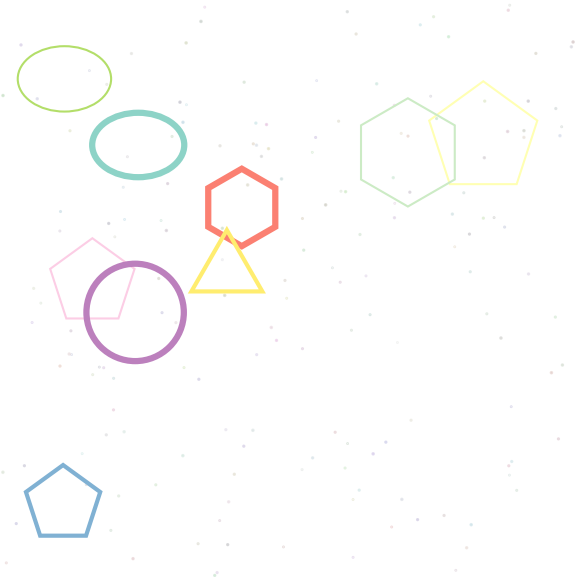[{"shape": "oval", "thickness": 3, "radius": 0.4, "center": [0.239, 0.748]}, {"shape": "pentagon", "thickness": 1, "radius": 0.49, "center": [0.837, 0.76]}, {"shape": "hexagon", "thickness": 3, "radius": 0.34, "center": [0.419, 0.64]}, {"shape": "pentagon", "thickness": 2, "radius": 0.34, "center": [0.109, 0.126]}, {"shape": "oval", "thickness": 1, "radius": 0.4, "center": [0.112, 0.863]}, {"shape": "pentagon", "thickness": 1, "radius": 0.38, "center": [0.16, 0.51]}, {"shape": "circle", "thickness": 3, "radius": 0.42, "center": [0.234, 0.458]}, {"shape": "hexagon", "thickness": 1, "radius": 0.47, "center": [0.706, 0.735]}, {"shape": "triangle", "thickness": 2, "radius": 0.35, "center": [0.393, 0.53]}]